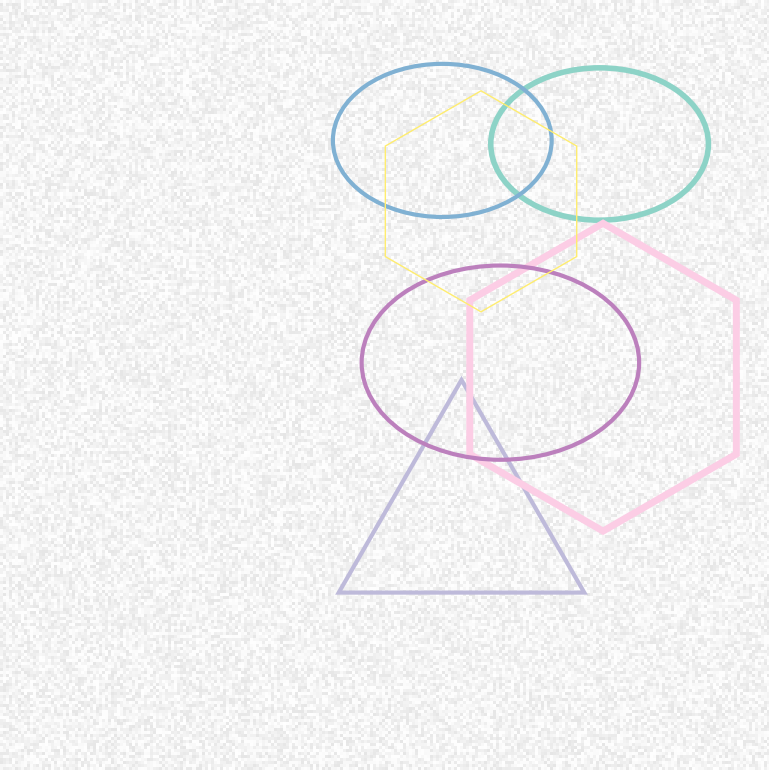[{"shape": "oval", "thickness": 2, "radius": 0.71, "center": [0.779, 0.813]}, {"shape": "triangle", "thickness": 1.5, "radius": 0.92, "center": [0.599, 0.322]}, {"shape": "oval", "thickness": 1.5, "radius": 0.71, "center": [0.574, 0.818]}, {"shape": "hexagon", "thickness": 2.5, "radius": 1.0, "center": [0.783, 0.51]}, {"shape": "oval", "thickness": 1.5, "radius": 0.9, "center": [0.65, 0.529]}, {"shape": "hexagon", "thickness": 0.5, "radius": 0.72, "center": [0.625, 0.739]}]